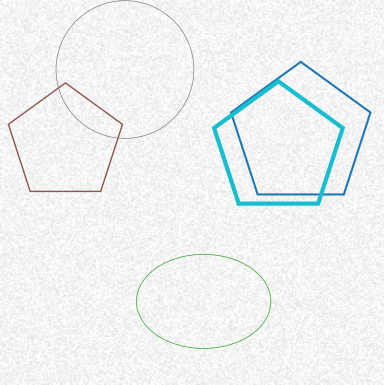[{"shape": "pentagon", "thickness": 1.5, "radius": 0.95, "center": [0.781, 0.649]}, {"shape": "oval", "thickness": 0.5, "radius": 0.87, "center": [0.529, 0.217]}, {"shape": "pentagon", "thickness": 1, "radius": 0.78, "center": [0.17, 0.629]}, {"shape": "circle", "thickness": 0.5, "radius": 0.89, "center": [0.325, 0.819]}, {"shape": "pentagon", "thickness": 3, "radius": 0.88, "center": [0.723, 0.613]}]